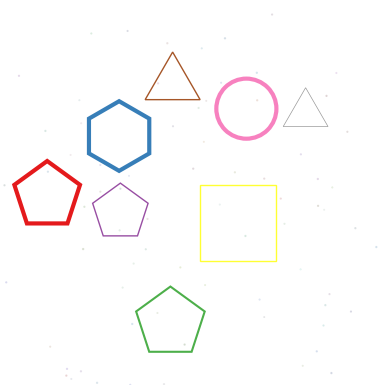[{"shape": "pentagon", "thickness": 3, "radius": 0.45, "center": [0.123, 0.492]}, {"shape": "hexagon", "thickness": 3, "radius": 0.45, "center": [0.309, 0.647]}, {"shape": "pentagon", "thickness": 1.5, "radius": 0.47, "center": [0.443, 0.162]}, {"shape": "pentagon", "thickness": 1, "radius": 0.38, "center": [0.313, 0.449]}, {"shape": "square", "thickness": 1, "radius": 0.49, "center": [0.619, 0.42]}, {"shape": "triangle", "thickness": 1, "radius": 0.41, "center": [0.448, 0.782]}, {"shape": "circle", "thickness": 3, "radius": 0.39, "center": [0.64, 0.718]}, {"shape": "triangle", "thickness": 0.5, "radius": 0.34, "center": [0.794, 0.705]}]